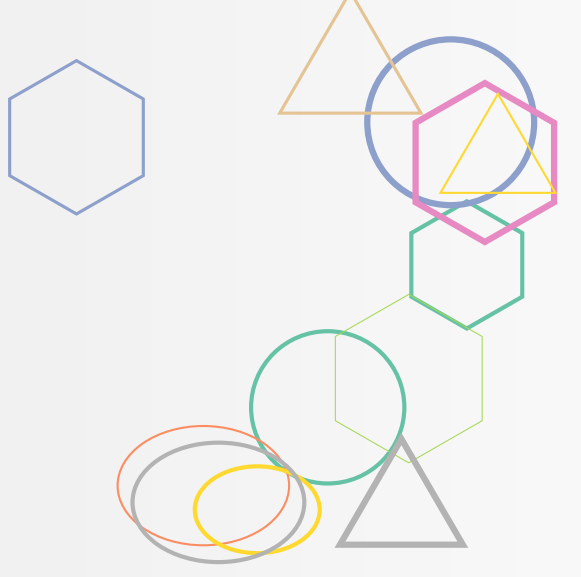[{"shape": "circle", "thickness": 2, "radius": 0.66, "center": [0.564, 0.294]}, {"shape": "hexagon", "thickness": 2, "radius": 0.55, "center": [0.803, 0.54]}, {"shape": "oval", "thickness": 1, "radius": 0.74, "center": [0.35, 0.158]}, {"shape": "hexagon", "thickness": 1.5, "radius": 0.66, "center": [0.132, 0.761]}, {"shape": "circle", "thickness": 3, "radius": 0.72, "center": [0.775, 0.787]}, {"shape": "hexagon", "thickness": 3, "radius": 0.69, "center": [0.834, 0.718]}, {"shape": "hexagon", "thickness": 0.5, "radius": 0.73, "center": [0.703, 0.344]}, {"shape": "oval", "thickness": 2, "radius": 0.54, "center": [0.443, 0.116]}, {"shape": "triangle", "thickness": 1, "radius": 0.57, "center": [0.857, 0.722]}, {"shape": "triangle", "thickness": 1.5, "radius": 0.7, "center": [0.603, 0.873]}, {"shape": "triangle", "thickness": 3, "radius": 0.61, "center": [0.691, 0.117]}, {"shape": "oval", "thickness": 2, "radius": 0.74, "center": [0.376, 0.129]}]